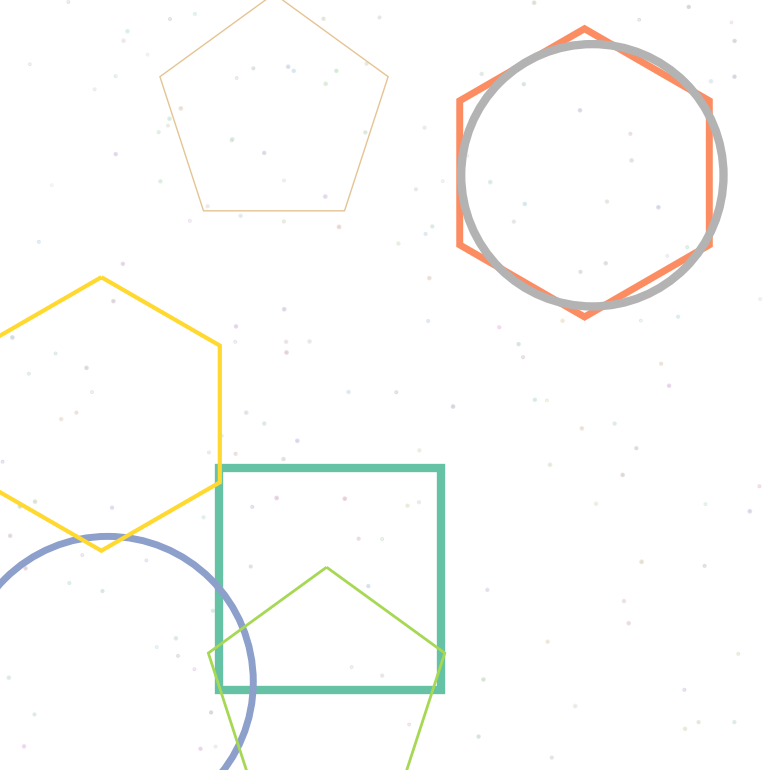[{"shape": "square", "thickness": 3, "radius": 0.72, "center": [0.429, 0.248]}, {"shape": "hexagon", "thickness": 2.5, "radius": 0.94, "center": [0.759, 0.776]}, {"shape": "circle", "thickness": 2.5, "radius": 0.95, "center": [0.14, 0.114]}, {"shape": "pentagon", "thickness": 1, "radius": 0.81, "center": [0.424, 0.102]}, {"shape": "hexagon", "thickness": 1.5, "radius": 0.89, "center": [0.132, 0.462]}, {"shape": "pentagon", "thickness": 0.5, "radius": 0.78, "center": [0.356, 0.852]}, {"shape": "circle", "thickness": 3, "radius": 0.85, "center": [0.769, 0.772]}]